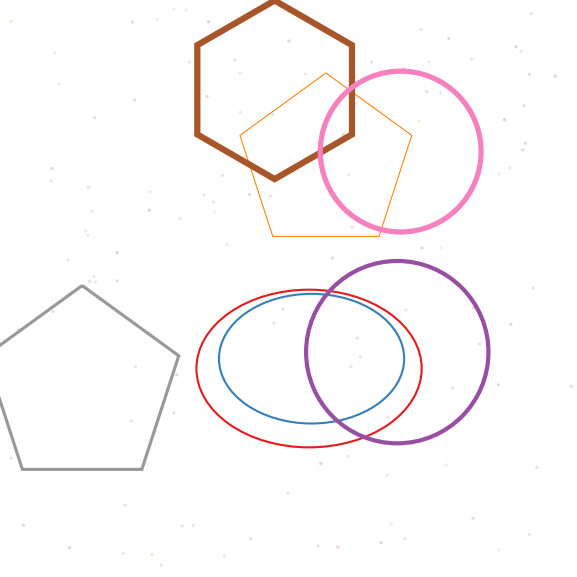[{"shape": "oval", "thickness": 1, "radius": 0.98, "center": [0.535, 0.361]}, {"shape": "oval", "thickness": 1, "radius": 0.8, "center": [0.54, 0.378]}, {"shape": "circle", "thickness": 2, "radius": 0.79, "center": [0.688, 0.389]}, {"shape": "pentagon", "thickness": 0.5, "radius": 0.78, "center": [0.564, 0.716]}, {"shape": "hexagon", "thickness": 3, "radius": 0.77, "center": [0.476, 0.844]}, {"shape": "circle", "thickness": 2.5, "radius": 0.7, "center": [0.694, 0.737]}, {"shape": "pentagon", "thickness": 1.5, "radius": 0.88, "center": [0.142, 0.329]}]